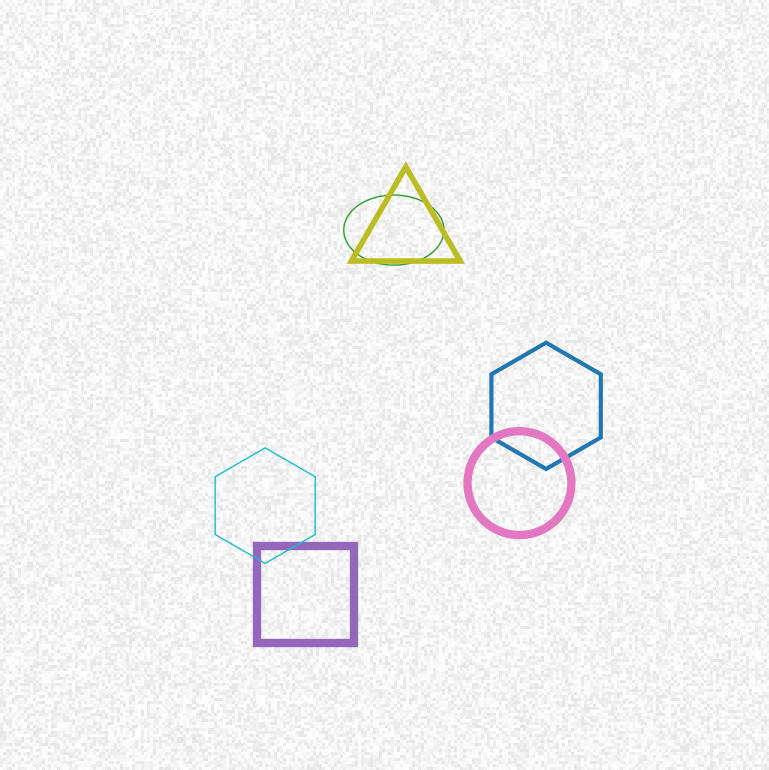[{"shape": "hexagon", "thickness": 1.5, "radius": 0.41, "center": [0.709, 0.473]}, {"shape": "oval", "thickness": 0.5, "radius": 0.33, "center": [0.511, 0.701]}, {"shape": "square", "thickness": 3, "radius": 0.31, "center": [0.397, 0.228]}, {"shape": "circle", "thickness": 3, "radius": 0.34, "center": [0.675, 0.373]}, {"shape": "triangle", "thickness": 2, "radius": 0.41, "center": [0.527, 0.702]}, {"shape": "hexagon", "thickness": 0.5, "radius": 0.38, "center": [0.344, 0.343]}]